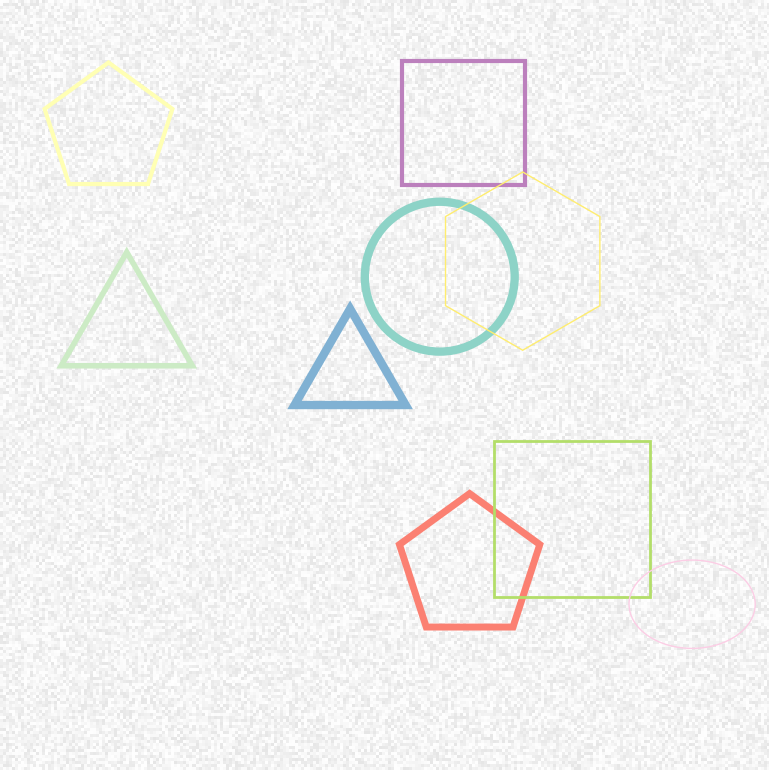[{"shape": "circle", "thickness": 3, "radius": 0.49, "center": [0.571, 0.641]}, {"shape": "pentagon", "thickness": 1.5, "radius": 0.44, "center": [0.141, 0.832]}, {"shape": "pentagon", "thickness": 2.5, "radius": 0.48, "center": [0.61, 0.263]}, {"shape": "triangle", "thickness": 3, "radius": 0.42, "center": [0.455, 0.516]}, {"shape": "square", "thickness": 1, "radius": 0.51, "center": [0.743, 0.326]}, {"shape": "oval", "thickness": 0.5, "radius": 0.41, "center": [0.899, 0.215]}, {"shape": "square", "thickness": 1.5, "radius": 0.4, "center": [0.602, 0.84]}, {"shape": "triangle", "thickness": 2, "radius": 0.49, "center": [0.165, 0.574]}, {"shape": "hexagon", "thickness": 0.5, "radius": 0.58, "center": [0.679, 0.661]}]